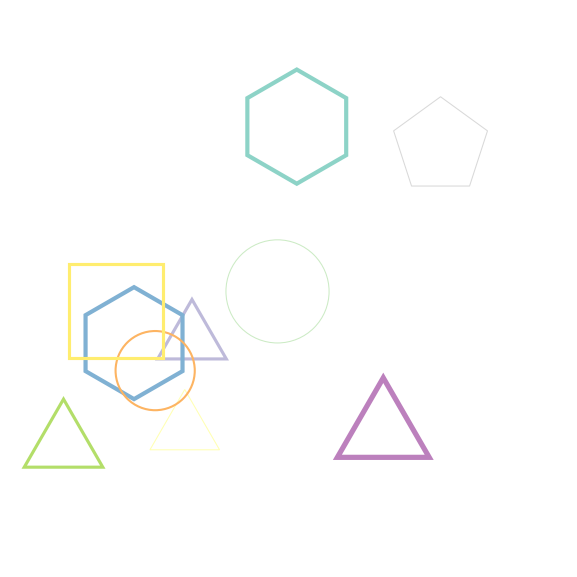[{"shape": "hexagon", "thickness": 2, "radius": 0.49, "center": [0.514, 0.78]}, {"shape": "triangle", "thickness": 0.5, "radius": 0.35, "center": [0.32, 0.255]}, {"shape": "triangle", "thickness": 1.5, "radius": 0.34, "center": [0.332, 0.412]}, {"shape": "hexagon", "thickness": 2, "radius": 0.48, "center": [0.232, 0.405]}, {"shape": "circle", "thickness": 1, "radius": 0.34, "center": [0.269, 0.357]}, {"shape": "triangle", "thickness": 1.5, "radius": 0.39, "center": [0.11, 0.229]}, {"shape": "pentagon", "thickness": 0.5, "radius": 0.43, "center": [0.763, 0.746]}, {"shape": "triangle", "thickness": 2.5, "radius": 0.46, "center": [0.664, 0.253]}, {"shape": "circle", "thickness": 0.5, "radius": 0.45, "center": [0.481, 0.495]}, {"shape": "square", "thickness": 1.5, "radius": 0.41, "center": [0.201, 0.461]}]